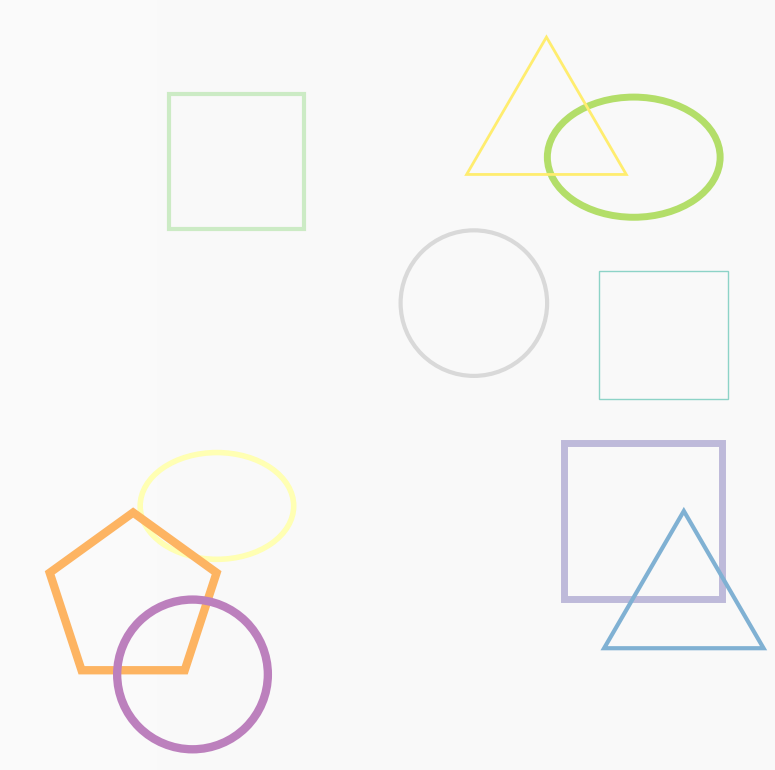[{"shape": "square", "thickness": 0.5, "radius": 0.42, "center": [0.857, 0.565]}, {"shape": "oval", "thickness": 2, "radius": 0.5, "center": [0.28, 0.343]}, {"shape": "square", "thickness": 2.5, "radius": 0.51, "center": [0.83, 0.324]}, {"shape": "triangle", "thickness": 1.5, "radius": 0.59, "center": [0.882, 0.218]}, {"shape": "pentagon", "thickness": 3, "radius": 0.57, "center": [0.172, 0.221]}, {"shape": "oval", "thickness": 2.5, "radius": 0.56, "center": [0.818, 0.796]}, {"shape": "circle", "thickness": 1.5, "radius": 0.47, "center": [0.611, 0.606]}, {"shape": "circle", "thickness": 3, "radius": 0.49, "center": [0.248, 0.124]}, {"shape": "square", "thickness": 1.5, "radius": 0.44, "center": [0.305, 0.791]}, {"shape": "triangle", "thickness": 1, "radius": 0.59, "center": [0.705, 0.833]}]